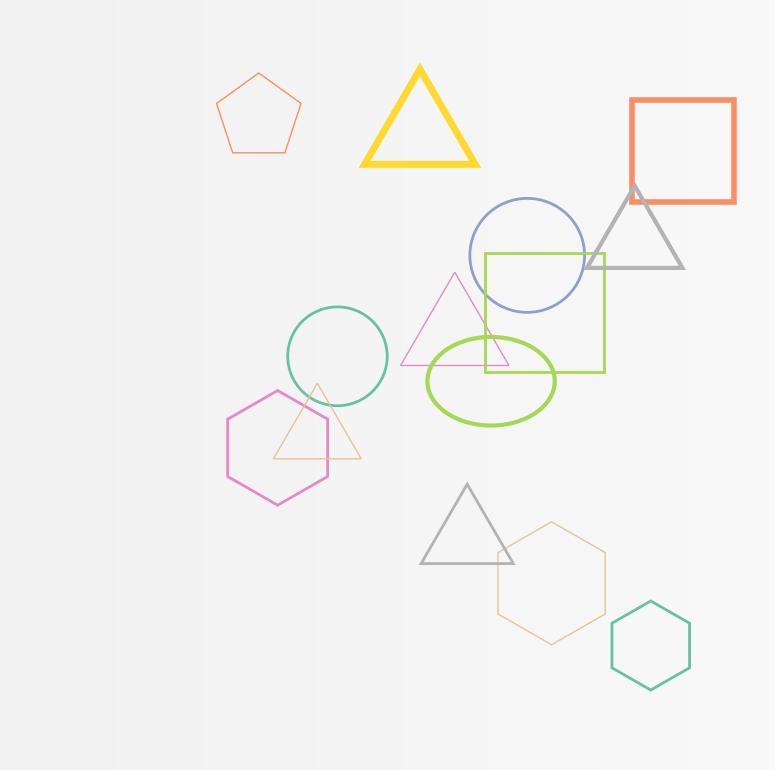[{"shape": "hexagon", "thickness": 1, "radius": 0.29, "center": [0.84, 0.162]}, {"shape": "circle", "thickness": 1, "radius": 0.32, "center": [0.435, 0.537]}, {"shape": "pentagon", "thickness": 0.5, "radius": 0.29, "center": [0.334, 0.848]}, {"shape": "square", "thickness": 2, "radius": 0.33, "center": [0.881, 0.804]}, {"shape": "circle", "thickness": 1, "radius": 0.37, "center": [0.68, 0.668]}, {"shape": "triangle", "thickness": 0.5, "radius": 0.4, "center": [0.587, 0.566]}, {"shape": "hexagon", "thickness": 1, "radius": 0.37, "center": [0.358, 0.418]}, {"shape": "oval", "thickness": 1.5, "radius": 0.41, "center": [0.634, 0.505]}, {"shape": "square", "thickness": 1, "radius": 0.39, "center": [0.703, 0.594]}, {"shape": "triangle", "thickness": 2.5, "radius": 0.41, "center": [0.542, 0.828]}, {"shape": "hexagon", "thickness": 0.5, "radius": 0.4, "center": [0.712, 0.242]}, {"shape": "triangle", "thickness": 0.5, "radius": 0.33, "center": [0.409, 0.437]}, {"shape": "triangle", "thickness": 1.5, "radius": 0.36, "center": [0.819, 0.688]}, {"shape": "triangle", "thickness": 1, "radius": 0.34, "center": [0.603, 0.302]}]